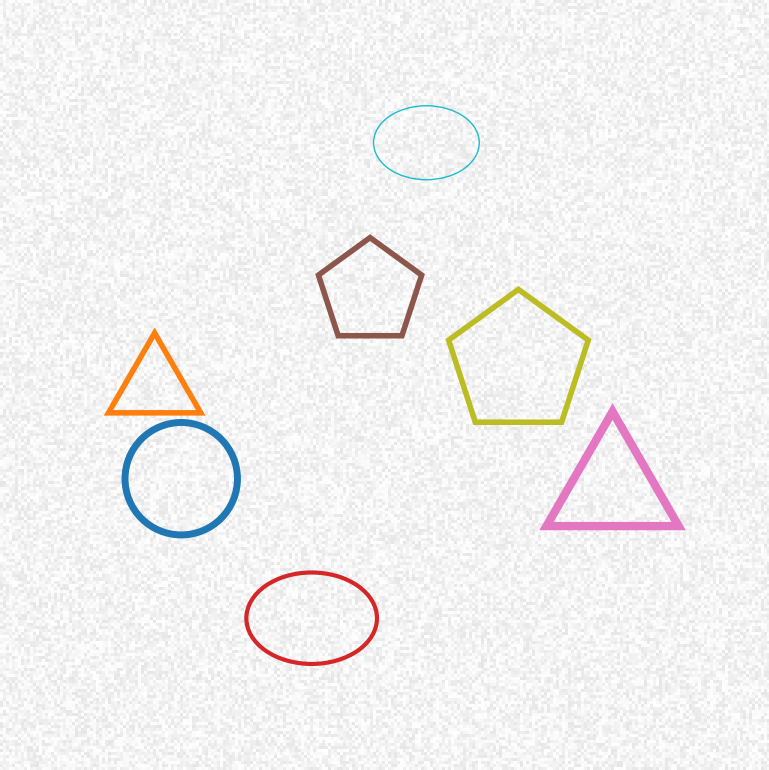[{"shape": "circle", "thickness": 2.5, "radius": 0.37, "center": [0.235, 0.378]}, {"shape": "triangle", "thickness": 2, "radius": 0.35, "center": [0.201, 0.498]}, {"shape": "oval", "thickness": 1.5, "radius": 0.42, "center": [0.405, 0.197]}, {"shape": "pentagon", "thickness": 2, "radius": 0.35, "center": [0.481, 0.621]}, {"shape": "triangle", "thickness": 3, "radius": 0.5, "center": [0.796, 0.366]}, {"shape": "pentagon", "thickness": 2, "radius": 0.48, "center": [0.673, 0.529]}, {"shape": "oval", "thickness": 0.5, "radius": 0.34, "center": [0.554, 0.815]}]